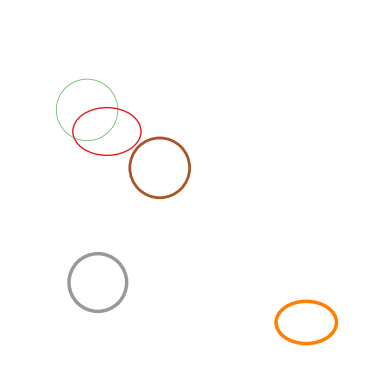[{"shape": "oval", "thickness": 1, "radius": 0.44, "center": [0.278, 0.659]}, {"shape": "circle", "thickness": 0.5, "radius": 0.4, "center": [0.226, 0.715]}, {"shape": "oval", "thickness": 2.5, "radius": 0.39, "center": [0.795, 0.163]}, {"shape": "circle", "thickness": 2, "radius": 0.39, "center": [0.415, 0.564]}, {"shape": "circle", "thickness": 2.5, "radius": 0.37, "center": [0.254, 0.266]}]